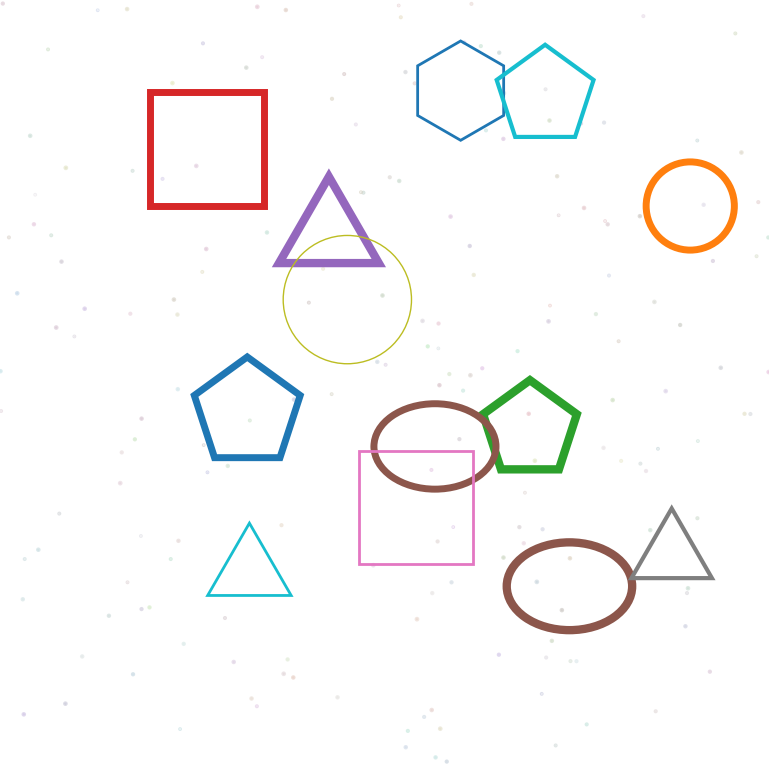[{"shape": "pentagon", "thickness": 2.5, "radius": 0.36, "center": [0.321, 0.464]}, {"shape": "hexagon", "thickness": 1, "radius": 0.32, "center": [0.598, 0.882]}, {"shape": "circle", "thickness": 2.5, "radius": 0.29, "center": [0.896, 0.732]}, {"shape": "pentagon", "thickness": 3, "radius": 0.32, "center": [0.688, 0.442]}, {"shape": "square", "thickness": 2.5, "radius": 0.37, "center": [0.269, 0.807]}, {"shape": "triangle", "thickness": 3, "radius": 0.37, "center": [0.427, 0.696]}, {"shape": "oval", "thickness": 3, "radius": 0.41, "center": [0.74, 0.239]}, {"shape": "oval", "thickness": 2.5, "radius": 0.4, "center": [0.565, 0.42]}, {"shape": "square", "thickness": 1, "radius": 0.37, "center": [0.54, 0.341]}, {"shape": "triangle", "thickness": 1.5, "radius": 0.3, "center": [0.872, 0.279]}, {"shape": "circle", "thickness": 0.5, "radius": 0.42, "center": [0.451, 0.611]}, {"shape": "triangle", "thickness": 1, "radius": 0.31, "center": [0.324, 0.258]}, {"shape": "pentagon", "thickness": 1.5, "radius": 0.33, "center": [0.708, 0.876]}]